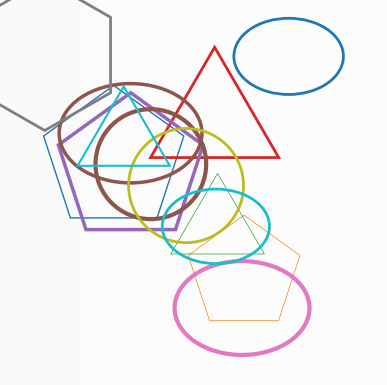[{"shape": "oval", "thickness": 2, "radius": 0.71, "center": [0.745, 0.854]}, {"shape": "pentagon", "thickness": 1, "radius": 0.95, "center": [0.293, 0.588]}, {"shape": "pentagon", "thickness": 0.5, "radius": 0.76, "center": [0.63, 0.29]}, {"shape": "triangle", "thickness": 0.5, "radius": 0.7, "center": [0.561, 0.41]}, {"shape": "triangle", "thickness": 2, "radius": 0.95, "center": [0.554, 0.686]}, {"shape": "pentagon", "thickness": 2.5, "radius": 0.98, "center": [0.337, 0.563]}, {"shape": "circle", "thickness": 3, "radius": 0.71, "center": [0.389, 0.574]}, {"shape": "oval", "thickness": 2.5, "radius": 0.92, "center": [0.337, 0.654]}, {"shape": "oval", "thickness": 3, "radius": 0.87, "center": [0.625, 0.2]}, {"shape": "hexagon", "thickness": 2, "radius": 0.98, "center": [0.115, 0.857]}, {"shape": "circle", "thickness": 2, "radius": 0.74, "center": [0.48, 0.518]}, {"shape": "triangle", "thickness": 1.5, "radius": 0.69, "center": [0.319, 0.638]}, {"shape": "oval", "thickness": 2, "radius": 0.69, "center": [0.557, 0.412]}]